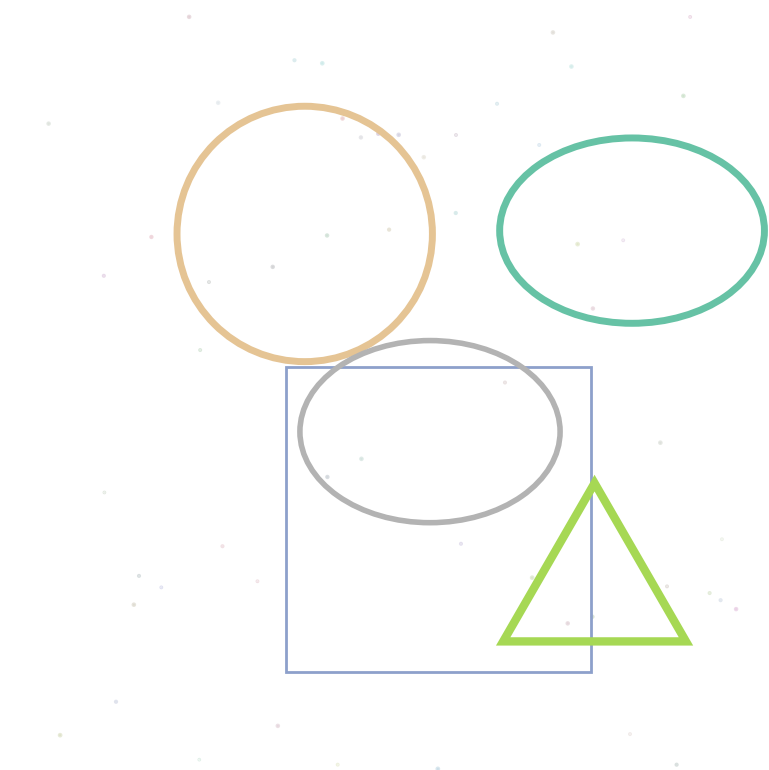[{"shape": "oval", "thickness": 2.5, "radius": 0.86, "center": [0.821, 0.7]}, {"shape": "square", "thickness": 1, "radius": 0.99, "center": [0.57, 0.325]}, {"shape": "triangle", "thickness": 3, "radius": 0.69, "center": [0.772, 0.236]}, {"shape": "circle", "thickness": 2.5, "radius": 0.83, "center": [0.396, 0.696]}, {"shape": "oval", "thickness": 2, "radius": 0.84, "center": [0.558, 0.439]}]